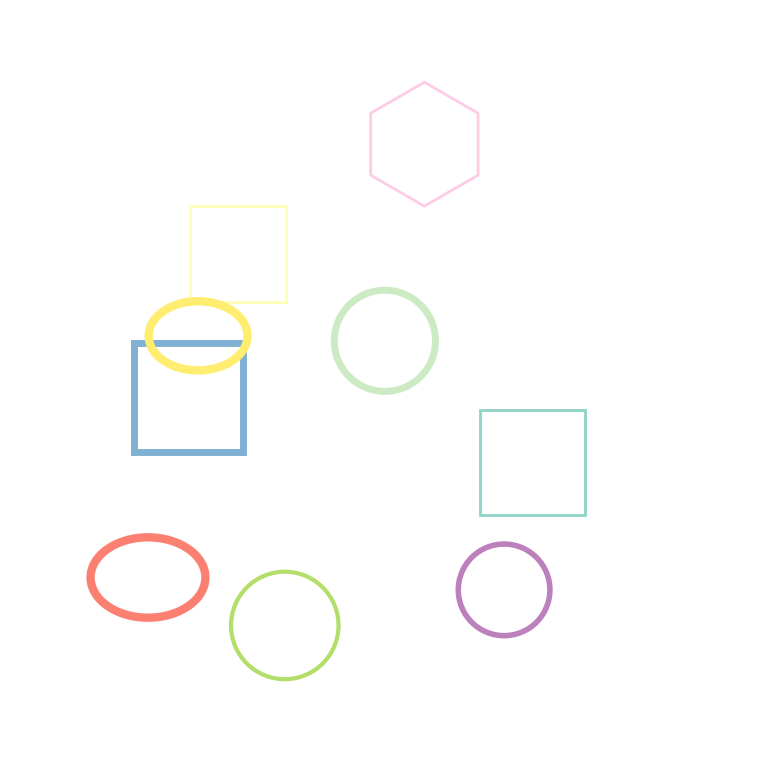[{"shape": "square", "thickness": 1, "radius": 0.34, "center": [0.691, 0.399]}, {"shape": "square", "thickness": 1, "radius": 0.31, "center": [0.309, 0.671]}, {"shape": "oval", "thickness": 3, "radius": 0.37, "center": [0.192, 0.25]}, {"shape": "square", "thickness": 2.5, "radius": 0.35, "center": [0.245, 0.484]}, {"shape": "circle", "thickness": 1.5, "radius": 0.35, "center": [0.37, 0.188]}, {"shape": "hexagon", "thickness": 1, "radius": 0.4, "center": [0.551, 0.813]}, {"shape": "circle", "thickness": 2, "radius": 0.3, "center": [0.655, 0.234]}, {"shape": "circle", "thickness": 2.5, "radius": 0.33, "center": [0.5, 0.557]}, {"shape": "oval", "thickness": 3, "radius": 0.32, "center": [0.257, 0.564]}]